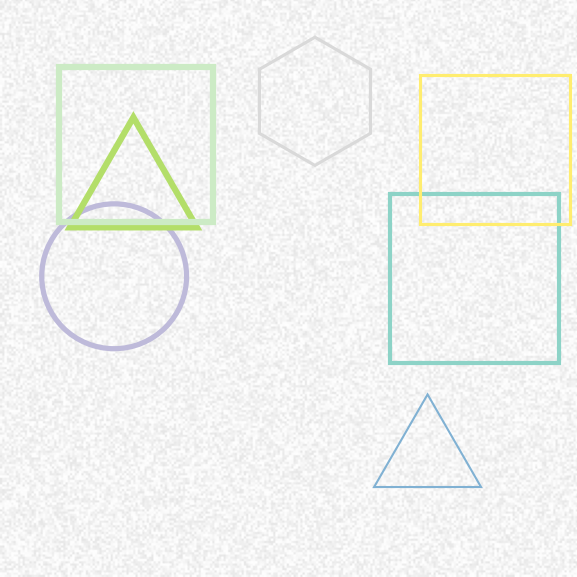[{"shape": "square", "thickness": 2, "radius": 0.73, "center": [0.822, 0.516]}, {"shape": "circle", "thickness": 2.5, "radius": 0.63, "center": [0.198, 0.521]}, {"shape": "triangle", "thickness": 1, "radius": 0.53, "center": [0.74, 0.209]}, {"shape": "triangle", "thickness": 3, "radius": 0.63, "center": [0.231, 0.669]}, {"shape": "hexagon", "thickness": 1.5, "radius": 0.55, "center": [0.545, 0.824]}, {"shape": "square", "thickness": 3, "radius": 0.67, "center": [0.235, 0.749]}, {"shape": "square", "thickness": 1.5, "radius": 0.65, "center": [0.857, 0.741]}]